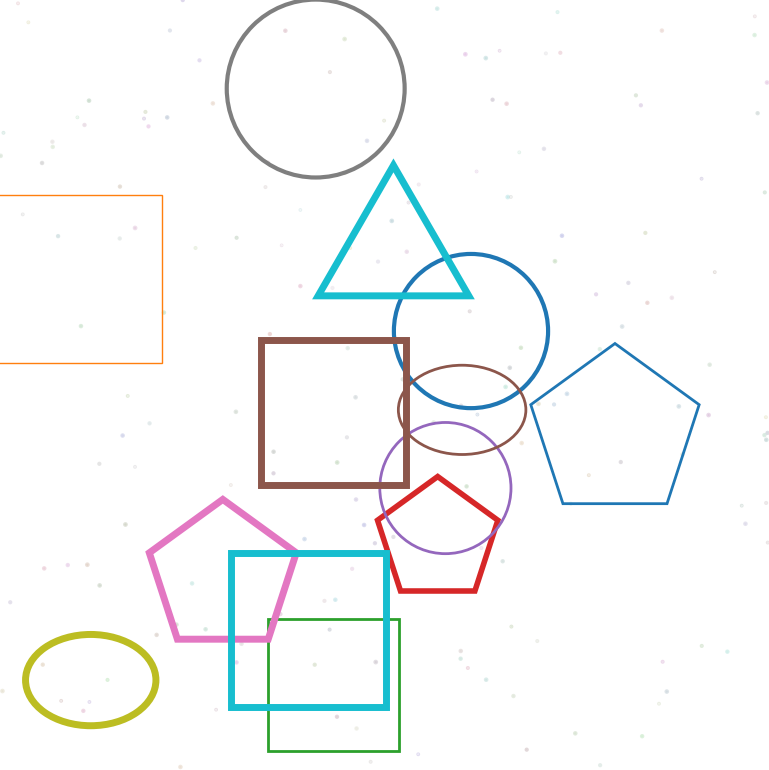[{"shape": "pentagon", "thickness": 1, "radius": 0.57, "center": [0.799, 0.439]}, {"shape": "circle", "thickness": 1.5, "radius": 0.5, "center": [0.612, 0.57]}, {"shape": "square", "thickness": 0.5, "radius": 0.55, "center": [0.101, 0.638]}, {"shape": "square", "thickness": 1, "radius": 0.43, "center": [0.433, 0.11]}, {"shape": "pentagon", "thickness": 2, "radius": 0.41, "center": [0.568, 0.299]}, {"shape": "circle", "thickness": 1, "radius": 0.43, "center": [0.578, 0.366]}, {"shape": "square", "thickness": 2.5, "radius": 0.47, "center": [0.433, 0.464]}, {"shape": "oval", "thickness": 1, "radius": 0.41, "center": [0.6, 0.468]}, {"shape": "pentagon", "thickness": 2.5, "radius": 0.5, "center": [0.289, 0.251]}, {"shape": "circle", "thickness": 1.5, "radius": 0.58, "center": [0.41, 0.885]}, {"shape": "oval", "thickness": 2.5, "radius": 0.42, "center": [0.118, 0.117]}, {"shape": "square", "thickness": 2.5, "radius": 0.5, "center": [0.401, 0.182]}, {"shape": "triangle", "thickness": 2.5, "radius": 0.56, "center": [0.511, 0.672]}]